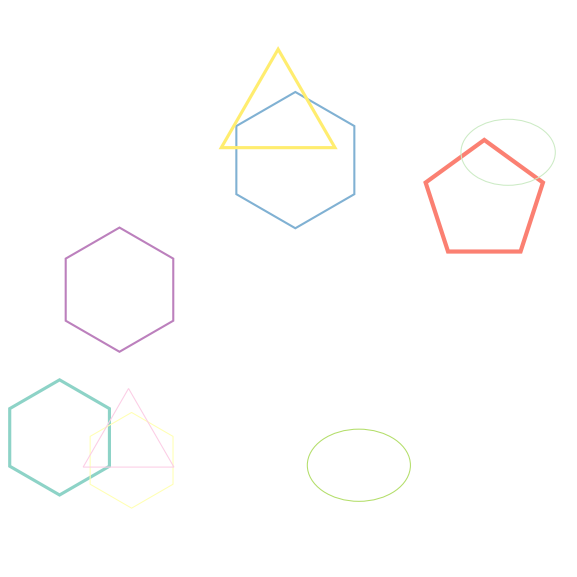[{"shape": "hexagon", "thickness": 1.5, "radius": 0.5, "center": [0.103, 0.242]}, {"shape": "hexagon", "thickness": 0.5, "radius": 0.41, "center": [0.228, 0.202]}, {"shape": "pentagon", "thickness": 2, "radius": 0.53, "center": [0.839, 0.65]}, {"shape": "hexagon", "thickness": 1, "radius": 0.59, "center": [0.511, 0.722]}, {"shape": "oval", "thickness": 0.5, "radius": 0.45, "center": [0.621, 0.194]}, {"shape": "triangle", "thickness": 0.5, "radius": 0.45, "center": [0.223, 0.236]}, {"shape": "hexagon", "thickness": 1, "radius": 0.54, "center": [0.207, 0.498]}, {"shape": "oval", "thickness": 0.5, "radius": 0.41, "center": [0.88, 0.735]}, {"shape": "triangle", "thickness": 1.5, "radius": 0.57, "center": [0.482, 0.8]}]